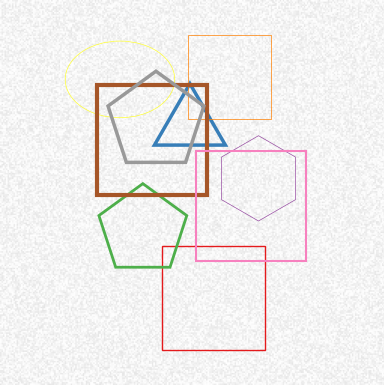[{"shape": "square", "thickness": 1, "radius": 0.67, "center": [0.555, 0.225]}, {"shape": "triangle", "thickness": 2.5, "radius": 0.53, "center": [0.493, 0.676]}, {"shape": "pentagon", "thickness": 2, "radius": 0.6, "center": [0.371, 0.403]}, {"shape": "hexagon", "thickness": 0.5, "radius": 0.55, "center": [0.671, 0.537]}, {"shape": "square", "thickness": 0.5, "radius": 0.54, "center": [0.596, 0.799]}, {"shape": "oval", "thickness": 0.5, "radius": 0.71, "center": [0.312, 0.794]}, {"shape": "square", "thickness": 3, "radius": 0.71, "center": [0.395, 0.636]}, {"shape": "square", "thickness": 1.5, "radius": 0.71, "center": [0.651, 0.464]}, {"shape": "pentagon", "thickness": 2.5, "radius": 0.65, "center": [0.405, 0.684]}]